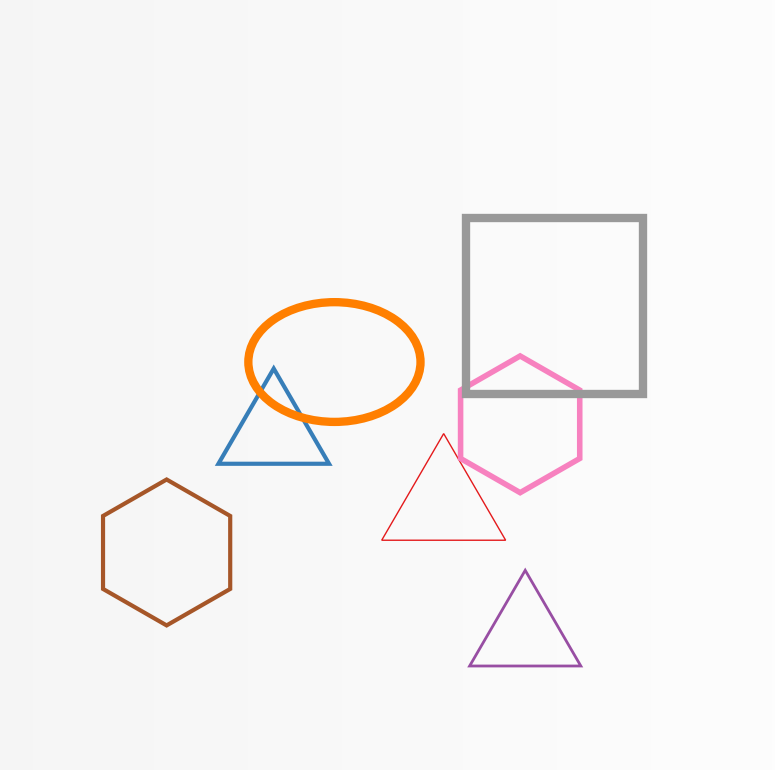[{"shape": "triangle", "thickness": 0.5, "radius": 0.46, "center": [0.572, 0.345]}, {"shape": "triangle", "thickness": 1.5, "radius": 0.41, "center": [0.353, 0.439]}, {"shape": "triangle", "thickness": 1, "radius": 0.41, "center": [0.678, 0.176]}, {"shape": "oval", "thickness": 3, "radius": 0.56, "center": [0.432, 0.53]}, {"shape": "hexagon", "thickness": 1.5, "radius": 0.47, "center": [0.215, 0.283]}, {"shape": "hexagon", "thickness": 2, "radius": 0.44, "center": [0.671, 0.449]}, {"shape": "square", "thickness": 3, "radius": 0.57, "center": [0.716, 0.602]}]